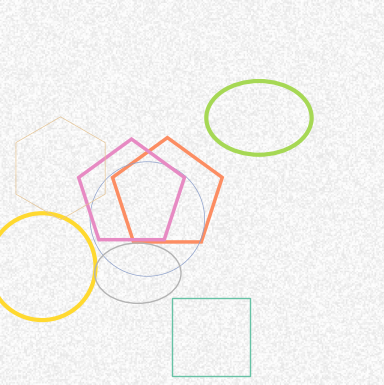[{"shape": "square", "thickness": 1, "radius": 0.51, "center": [0.549, 0.125]}, {"shape": "pentagon", "thickness": 2.5, "radius": 0.75, "center": [0.435, 0.493]}, {"shape": "circle", "thickness": 0.5, "radius": 0.74, "center": [0.383, 0.431]}, {"shape": "pentagon", "thickness": 2.5, "radius": 0.72, "center": [0.342, 0.494]}, {"shape": "oval", "thickness": 3, "radius": 0.68, "center": [0.673, 0.694]}, {"shape": "circle", "thickness": 3, "radius": 0.69, "center": [0.109, 0.307]}, {"shape": "hexagon", "thickness": 0.5, "radius": 0.67, "center": [0.157, 0.563]}, {"shape": "oval", "thickness": 1, "radius": 0.56, "center": [0.358, 0.29]}]